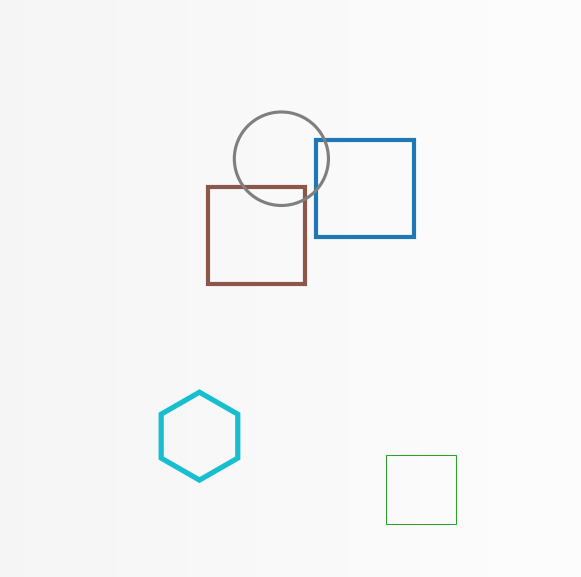[{"shape": "square", "thickness": 2, "radius": 0.42, "center": [0.628, 0.672]}, {"shape": "square", "thickness": 0.5, "radius": 0.3, "center": [0.724, 0.152]}, {"shape": "square", "thickness": 2, "radius": 0.42, "center": [0.441, 0.592]}, {"shape": "circle", "thickness": 1.5, "radius": 0.4, "center": [0.484, 0.724]}, {"shape": "hexagon", "thickness": 2.5, "radius": 0.38, "center": [0.343, 0.244]}]